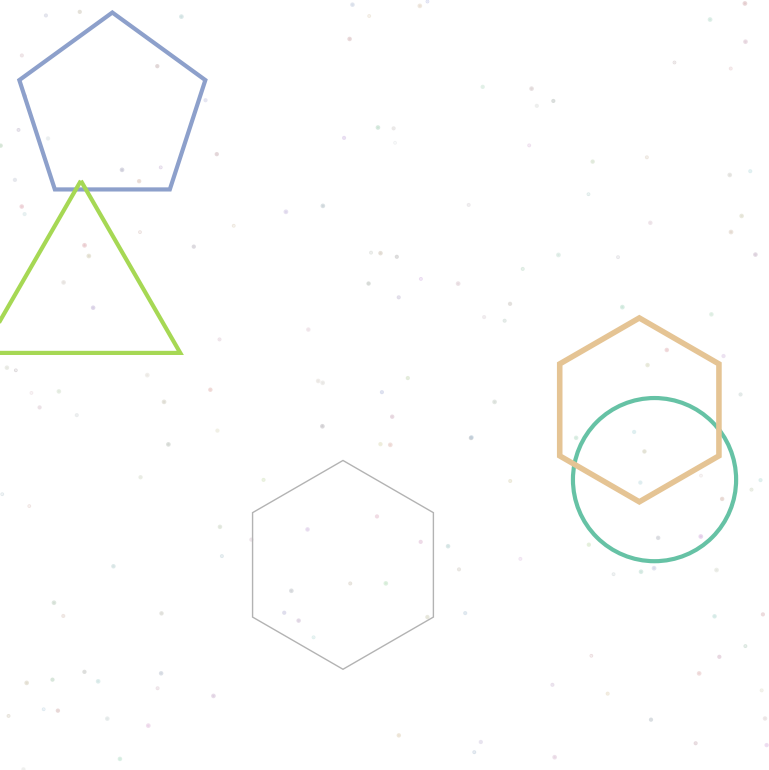[{"shape": "circle", "thickness": 1.5, "radius": 0.53, "center": [0.85, 0.377]}, {"shape": "pentagon", "thickness": 1.5, "radius": 0.64, "center": [0.146, 0.857]}, {"shape": "triangle", "thickness": 1.5, "radius": 0.75, "center": [0.105, 0.616]}, {"shape": "hexagon", "thickness": 2, "radius": 0.6, "center": [0.83, 0.468]}, {"shape": "hexagon", "thickness": 0.5, "radius": 0.68, "center": [0.445, 0.266]}]